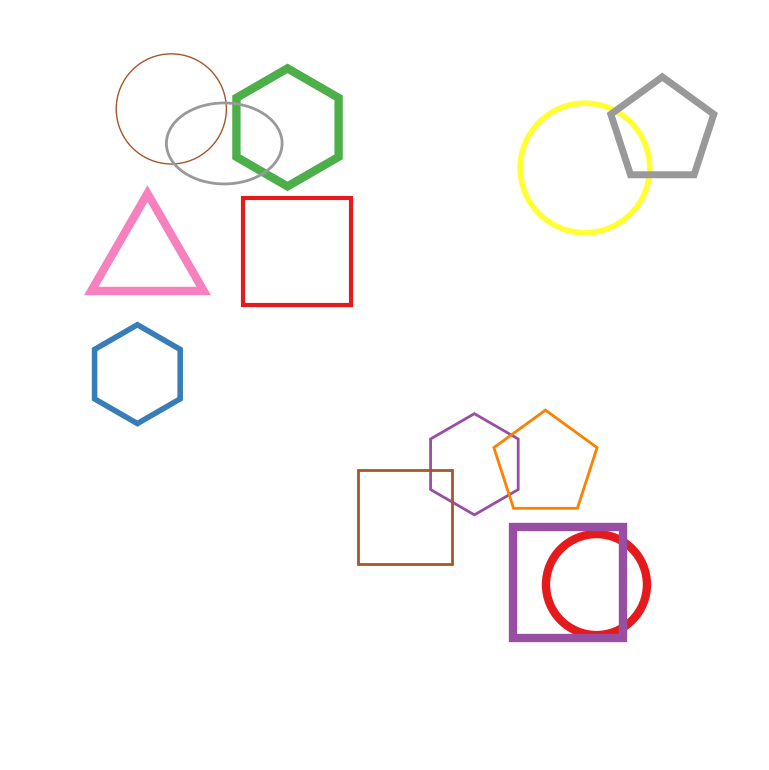[{"shape": "circle", "thickness": 3, "radius": 0.33, "center": [0.775, 0.241]}, {"shape": "square", "thickness": 1.5, "radius": 0.35, "center": [0.386, 0.673]}, {"shape": "hexagon", "thickness": 2, "radius": 0.32, "center": [0.178, 0.514]}, {"shape": "hexagon", "thickness": 3, "radius": 0.38, "center": [0.373, 0.835]}, {"shape": "square", "thickness": 3, "radius": 0.36, "center": [0.737, 0.244]}, {"shape": "hexagon", "thickness": 1, "radius": 0.33, "center": [0.616, 0.397]}, {"shape": "pentagon", "thickness": 1, "radius": 0.35, "center": [0.708, 0.397]}, {"shape": "circle", "thickness": 2, "radius": 0.42, "center": [0.76, 0.782]}, {"shape": "square", "thickness": 1, "radius": 0.31, "center": [0.526, 0.328]}, {"shape": "circle", "thickness": 0.5, "radius": 0.36, "center": [0.222, 0.859]}, {"shape": "triangle", "thickness": 3, "radius": 0.42, "center": [0.192, 0.664]}, {"shape": "oval", "thickness": 1, "radius": 0.38, "center": [0.291, 0.814]}, {"shape": "pentagon", "thickness": 2.5, "radius": 0.35, "center": [0.86, 0.83]}]